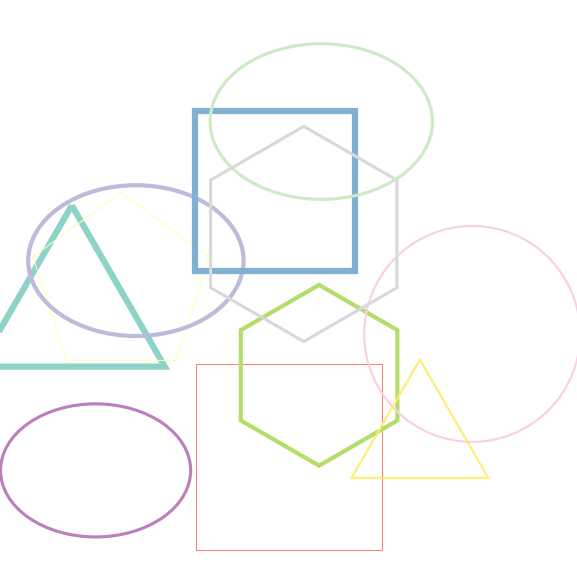[{"shape": "triangle", "thickness": 3, "radius": 0.93, "center": [0.124, 0.457]}, {"shape": "pentagon", "thickness": 0.5, "radius": 0.8, "center": [0.21, 0.505]}, {"shape": "oval", "thickness": 2, "radius": 0.93, "center": [0.235, 0.548]}, {"shape": "square", "thickness": 0.5, "radius": 0.81, "center": [0.501, 0.208]}, {"shape": "square", "thickness": 3, "radius": 0.69, "center": [0.476, 0.668]}, {"shape": "hexagon", "thickness": 2, "radius": 0.78, "center": [0.553, 0.349]}, {"shape": "circle", "thickness": 1, "radius": 0.93, "center": [0.818, 0.421]}, {"shape": "hexagon", "thickness": 1.5, "radius": 0.93, "center": [0.526, 0.594]}, {"shape": "oval", "thickness": 1.5, "radius": 0.82, "center": [0.166, 0.185]}, {"shape": "oval", "thickness": 1.5, "radius": 0.96, "center": [0.556, 0.789]}, {"shape": "triangle", "thickness": 1, "radius": 0.68, "center": [0.727, 0.24]}]